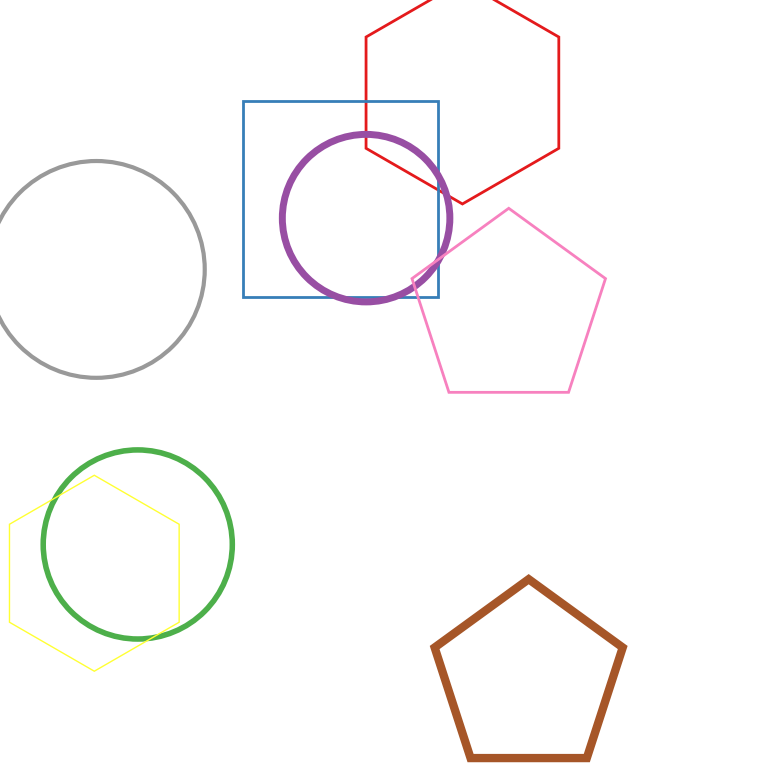[{"shape": "hexagon", "thickness": 1, "radius": 0.72, "center": [0.601, 0.88]}, {"shape": "square", "thickness": 1, "radius": 0.63, "center": [0.442, 0.742]}, {"shape": "circle", "thickness": 2, "radius": 0.61, "center": [0.179, 0.293]}, {"shape": "circle", "thickness": 2.5, "radius": 0.54, "center": [0.475, 0.717]}, {"shape": "hexagon", "thickness": 0.5, "radius": 0.64, "center": [0.122, 0.256]}, {"shape": "pentagon", "thickness": 3, "radius": 0.64, "center": [0.687, 0.119]}, {"shape": "pentagon", "thickness": 1, "radius": 0.66, "center": [0.661, 0.597]}, {"shape": "circle", "thickness": 1.5, "radius": 0.7, "center": [0.125, 0.65]}]